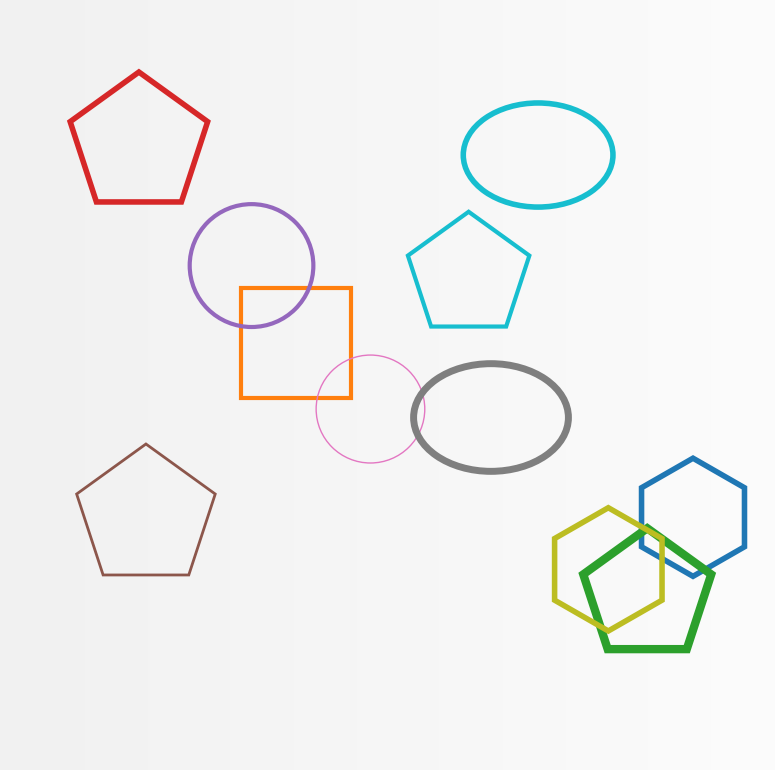[{"shape": "hexagon", "thickness": 2, "radius": 0.38, "center": [0.894, 0.328]}, {"shape": "square", "thickness": 1.5, "radius": 0.36, "center": [0.382, 0.554]}, {"shape": "pentagon", "thickness": 3, "radius": 0.43, "center": [0.835, 0.227]}, {"shape": "pentagon", "thickness": 2, "radius": 0.47, "center": [0.179, 0.813]}, {"shape": "circle", "thickness": 1.5, "radius": 0.4, "center": [0.325, 0.655]}, {"shape": "pentagon", "thickness": 1, "radius": 0.47, "center": [0.188, 0.329]}, {"shape": "circle", "thickness": 0.5, "radius": 0.35, "center": [0.478, 0.469]}, {"shape": "oval", "thickness": 2.5, "radius": 0.5, "center": [0.634, 0.458]}, {"shape": "hexagon", "thickness": 2, "radius": 0.4, "center": [0.785, 0.261]}, {"shape": "pentagon", "thickness": 1.5, "radius": 0.41, "center": [0.605, 0.643]}, {"shape": "oval", "thickness": 2, "radius": 0.48, "center": [0.694, 0.799]}]